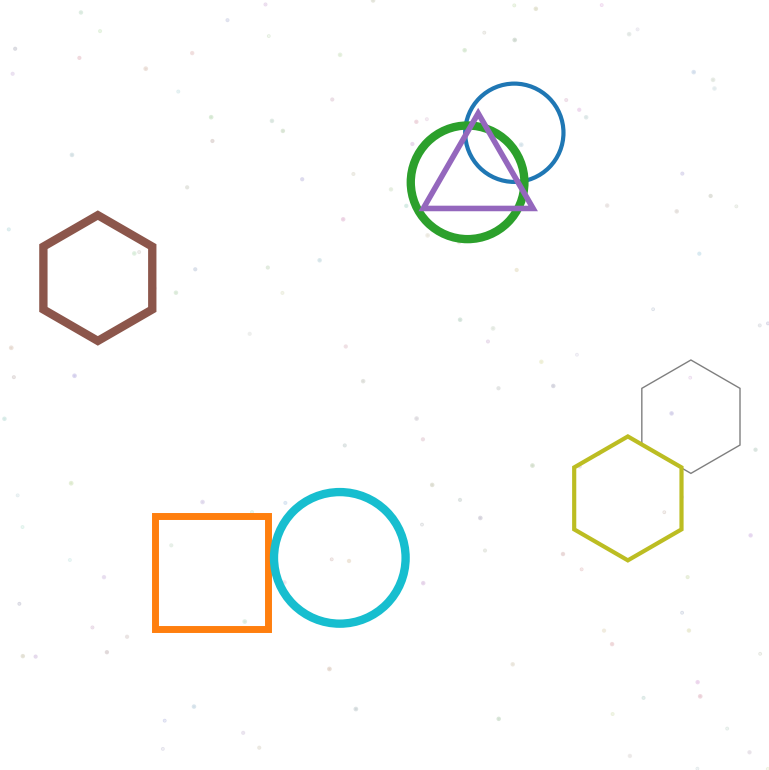[{"shape": "circle", "thickness": 1.5, "radius": 0.32, "center": [0.668, 0.828]}, {"shape": "square", "thickness": 2.5, "radius": 0.37, "center": [0.275, 0.256]}, {"shape": "circle", "thickness": 3, "radius": 0.37, "center": [0.607, 0.763]}, {"shape": "triangle", "thickness": 2, "radius": 0.41, "center": [0.621, 0.77]}, {"shape": "hexagon", "thickness": 3, "radius": 0.41, "center": [0.127, 0.639]}, {"shape": "hexagon", "thickness": 0.5, "radius": 0.37, "center": [0.897, 0.459]}, {"shape": "hexagon", "thickness": 1.5, "radius": 0.4, "center": [0.815, 0.353]}, {"shape": "circle", "thickness": 3, "radius": 0.43, "center": [0.441, 0.275]}]